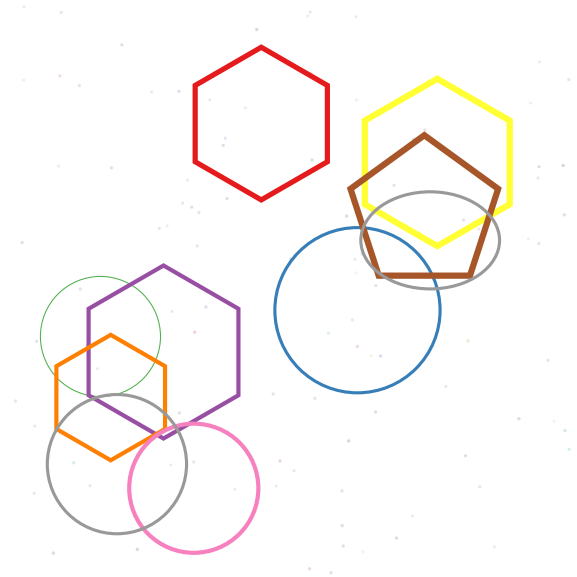[{"shape": "hexagon", "thickness": 2.5, "radius": 0.66, "center": [0.452, 0.785]}, {"shape": "circle", "thickness": 1.5, "radius": 0.72, "center": [0.619, 0.462]}, {"shape": "circle", "thickness": 0.5, "radius": 0.52, "center": [0.174, 0.416]}, {"shape": "hexagon", "thickness": 2, "radius": 0.75, "center": [0.283, 0.39]}, {"shape": "hexagon", "thickness": 2, "radius": 0.54, "center": [0.192, 0.311]}, {"shape": "hexagon", "thickness": 3, "radius": 0.72, "center": [0.757, 0.718]}, {"shape": "pentagon", "thickness": 3, "radius": 0.67, "center": [0.735, 0.631]}, {"shape": "circle", "thickness": 2, "radius": 0.56, "center": [0.336, 0.154]}, {"shape": "circle", "thickness": 1.5, "radius": 0.6, "center": [0.202, 0.195]}, {"shape": "oval", "thickness": 1.5, "radius": 0.6, "center": [0.745, 0.583]}]